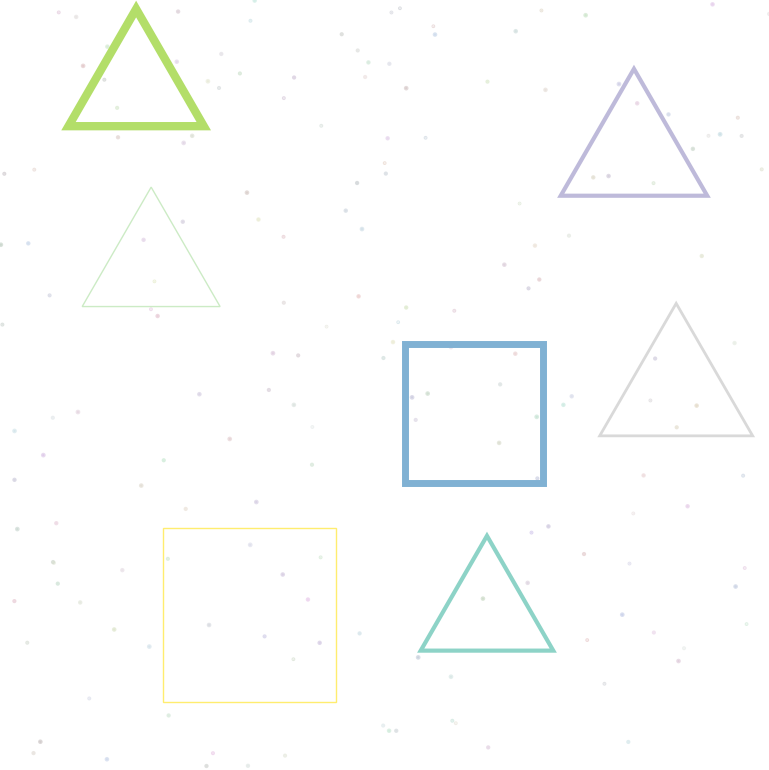[{"shape": "triangle", "thickness": 1.5, "radius": 0.5, "center": [0.632, 0.205]}, {"shape": "triangle", "thickness": 1.5, "radius": 0.55, "center": [0.823, 0.801]}, {"shape": "square", "thickness": 2.5, "radius": 0.45, "center": [0.615, 0.463]}, {"shape": "triangle", "thickness": 3, "radius": 0.51, "center": [0.177, 0.887]}, {"shape": "triangle", "thickness": 1, "radius": 0.57, "center": [0.878, 0.491]}, {"shape": "triangle", "thickness": 0.5, "radius": 0.52, "center": [0.196, 0.654]}, {"shape": "square", "thickness": 0.5, "radius": 0.56, "center": [0.324, 0.201]}]